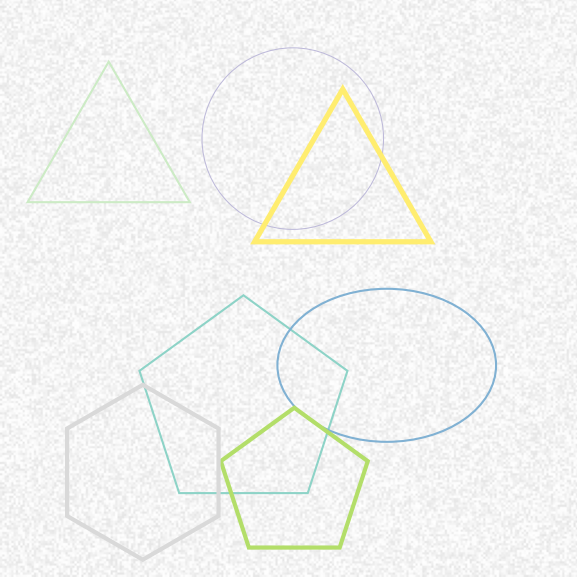[{"shape": "pentagon", "thickness": 1, "radius": 0.95, "center": [0.422, 0.298]}, {"shape": "circle", "thickness": 0.5, "radius": 0.79, "center": [0.507, 0.759]}, {"shape": "oval", "thickness": 1, "radius": 0.95, "center": [0.67, 0.367]}, {"shape": "pentagon", "thickness": 2, "radius": 0.67, "center": [0.51, 0.159]}, {"shape": "hexagon", "thickness": 2, "radius": 0.76, "center": [0.247, 0.181]}, {"shape": "triangle", "thickness": 1, "radius": 0.81, "center": [0.188, 0.73]}, {"shape": "triangle", "thickness": 2.5, "radius": 0.88, "center": [0.593, 0.669]}]